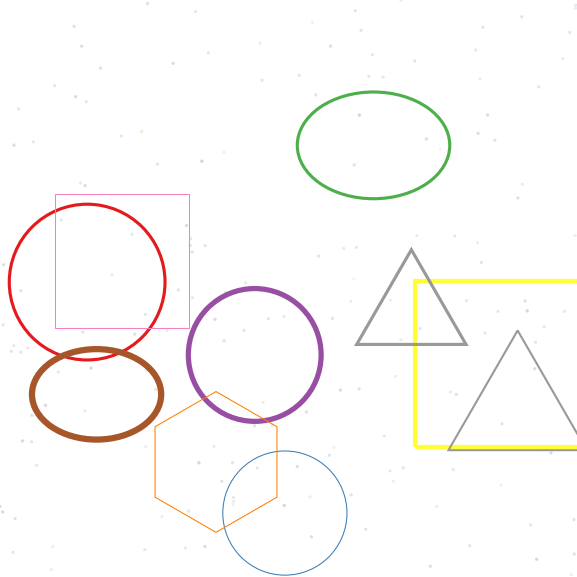[{"shape": "circle", "thickness": 1.5, "radius": 0.67, "center": [0.151, 0.511]}, {"shape": "circle", "thickness": 0.5, "radius": 0.54, "center": [0.493, 0.111]}, {"shape": "oval", "thickness": 1.5, "radius": 0.66, "center": [0.647, 0.747]}, {"shape": "circle", "thickness": 2.5, "radius": 0.57, "center": [0.441, 0.384]}, {"shape": "hexagon", "thickness": 0.5, "radius": 0.61, "center": [0.374, 0.199]}, {"shape": "square", "thickness": 2, "radius": 0.72, "center": [0.862, 0.369]}, {"shape": "oval", "thickness": 3, "radius": 0.56, "center": [0.167, 0.316]}, {"shape": "square", "thickness": 0.5, "radius": 0.58, "center": [0.211, 0.546]}, {"shape": "triangle", "thickness": 1.5, "radius": 0.55, "center": [0.712, 0.457]}, {"shape": "triangle", "thickness": 1, "radius": 0.69, "center": [0.896, 0.289]}]